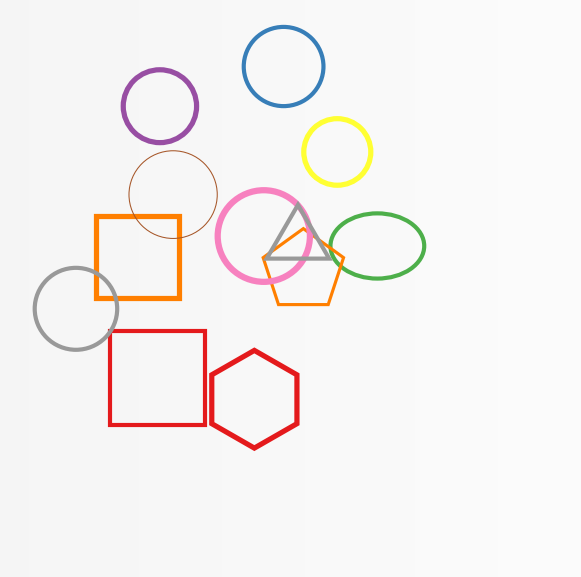[{"shape": "square", "thickness": 2, "radius": 0.41, "center": [0.271, 0.345]}, {"shape": "hexagon", "thickness": 2.5, "radius": 0.42, "center": [0.438, 0.308]}, {"shape": "circle", "thickness": 2, "radius": 0.34, "center": [0.488, 0.884]}, {"shape": "oval", "thickness": 2, "radius": 0.4, "center": [0.649, 0.573]}, {"shape": "circle", "thickness": 2.5, "radius": 0.32, "center": [0.275, 0.815]}, {"shape": "pentagon", "thickness": 1.5, "radius": 0.36, "center": [0.522, 0.531]}, {"shape": "square", "thickness": 2.5, "radius": 0.36, "center": [0.237, 0.555]}, {"shape": "circle", "thickness": 2.5, "radius": 0.29, "center": [0.58, 0.736]}, {"shape": "circle", "thickness": 0.5, "radius": 0.38, "center": [0.298, 0.662]}, {"shape": "circle", "thickness": 3, "radius": 0.4, "center": [0.454, 0.59]}, {"shape": "triangle", "thickness": 2, "radius": 0.31, "center": [0.513, 0.582]}, {"shape": "circle", "thickness": 2, "radius": 0.35, "center": [0.131, 0.464]}]